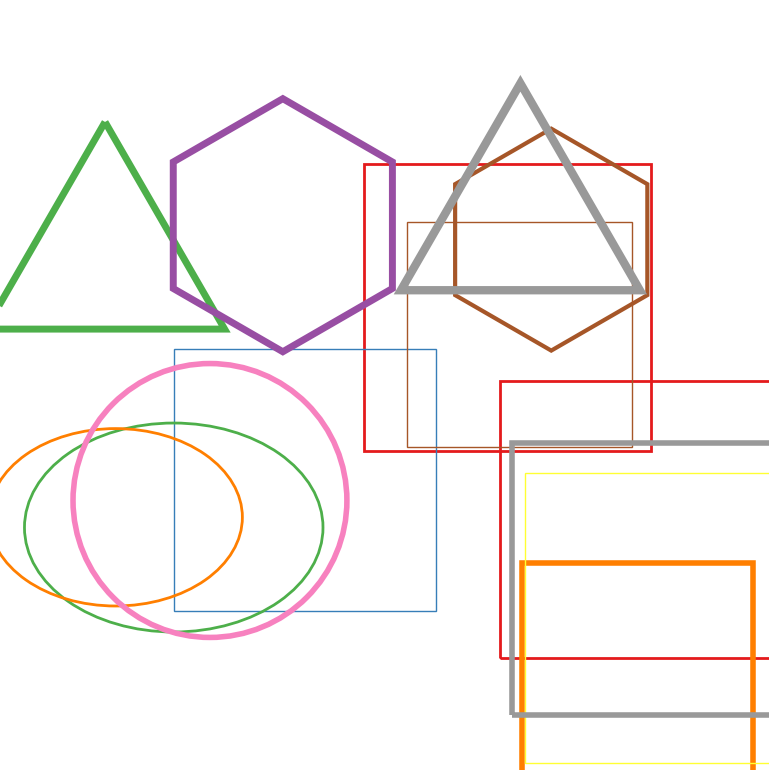[{"shape": "square", "thickness": 1, "radius": 0.9, "center": [0.829, 0.325]}, {"shape": "square", "thickness": 1, "radius": 0.93, "center": [0.659, 0.601]}, {"shape": "square", "thickness": 0.5, "radius": 0.85, "center": [0.396, 0.377]}, {"shape": "triangle", "thickness": 2.5, "radius": 0.9, "center": [0.136, 0.662]}, {"shape": "oval", "thickness": 1, "radius": 0.97, "center": [0.226, 0.315]}, {"shape": "hexagon", "thickness": 2.5, "radius": 0.82, "center": [0.367, 0.708]}, {"shape": "square", "thickness": 2, "radius": 0.75, "center": [0.828, 0.118]}, {"shape": "oval", "thickness": 1, "radius": 0.82, "center": [0.15, 0.328]}, {"shape": "square", "thickness": 0.5, "radius": 0.94, "center": [0.87, 0.197]}, {"shape": "hexagon", "thickness": 1.5, "radius": 0.72, "center": [0.716, 0.689]}, {"shape": "square", "thickness": 0.5, "radius": 0.73, "center": [0.675, 0.565]}, {"shape": "circle", "thickness": 2, "radius": 0.89, "center": [0.273, 0.35]}, {"shape": "triangle", "thickness": 3, "radius": 0.9, "center": [0.676, 0.713]}, {"shape": "square", "thickness": 2, "radius": 0.88, "center": [0.841, 0.248]}]